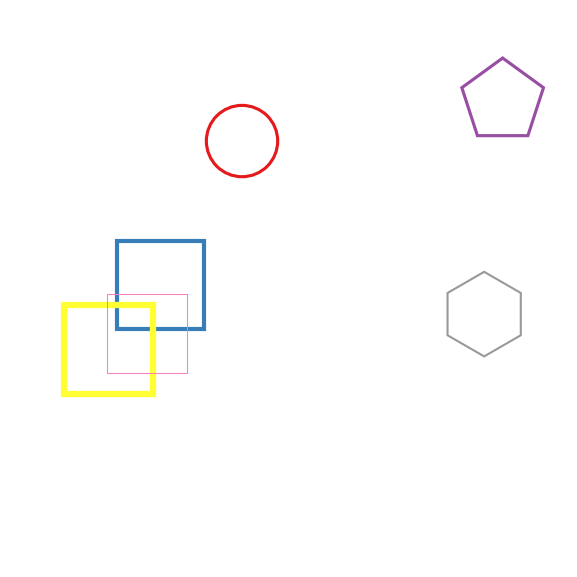[{"shape": "circle", "thickness": 1.5, "radius": 0.31, "center": [0.419, 0.755]}, {"shape": "square", "thickness": 2, "radius": 0.38, "center": [0.278, 0.506]}, {"shape": "pentagon", "thickness": 1.5, "radius": 0.37, "center": [0.87, 0.824]}, {"shape": "square", "thickness": 3, "radius": 0.38, "center": [0.188, 0.394]}, {"shape": "square", "thickness": 0.5, "radius": 0.34, "center": [0.254, 0.422]}, {"shape": "hexagon", "thickness": 1, "radius": 0.37, "center": [0.838, 0.455]}]